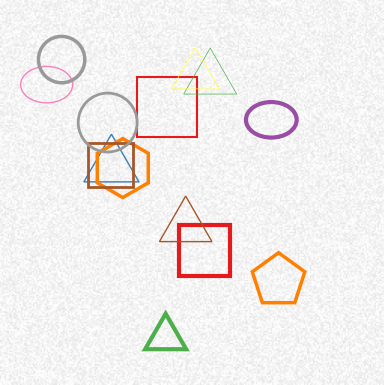[{"shape": "square", "thickness": 1.5, "radius": 0.39, "center": [0.435, 0.723]}, {"shape": "square", "thickness": 3, "radius": 0.33, "center": [0.531, 0.349]}, {"shape": "triangle", "thickness": 1, "radius": 0.41, "center": [0.289, 0.569]}, {"shape": "triangle", "thickness": 0.5, "radius": 0.4, "center": [0.546, 0.796]}, {"shape": "triangle", "thickness": 3, "radius": 0.31, "center": [0.43, 0.124]}, {"shape": "oval", "thickness": 3, "radius": 0.33, "center": [0.705, 0.689]}, {"shape": "hexagon", "thickness": 2.5, "radius": 0.38, "center": [0.319, 0.563]}, {"shape": "pentagon", "thickness": 2.5, "radius": 0.36, "center": [0.724, 0.272]}, {"shape": "triangle", "thickness": 0.5, "radius": 0.36, "center": [0.507, 0.805]}, {"shape": "square", "thickness": 2, "radius": 0.29, "center": [0.288, 0.571]}, {"shape": "triangle", "thickness": 1, "radius": 0.39, "center": [0.482, 0.412]}, {"shape": "oval", "thickness": 1, "radius": 0.34, "center": [0.121, 0.78]}, {"shape": "circle", "thickness": 2.5, "radius": 0.3, "center": [0.16, 0.845]}, {"shape": "circle", "thickness": 2, "radius": 0.38, "center": [0.28, 0.682]}]